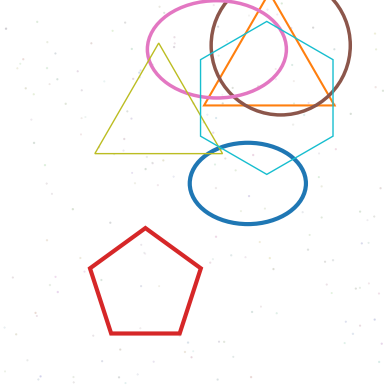[{"shape": "oval", "thickness": 3, "radius": 0.75, "center": [0.644, 0.524]}, {"shape": "triangle", "thickness": 1.5, "radius": 0.98, "center": [0.699, 0.824]}, {"shape": "pentagon", "thickness": 3, "radius": 0.76, "center": [0.378, 0.256]}, {"shape": "circle", "thickness": 2.5, "radius": 0.9, "center": [0.729, 0.882]}, {"shape": "oval", "thickness": 2.5, "radius": 0.9, "center": [0.563, 0.872]}, {"shape": "triangle", "thickness": 1, "radius": 0.96, "center": [0.412, 0.697]}, {"shape": "hexagon", "thickness": 1, "radius": 0.99, "center": [0.693, 0.746]}]